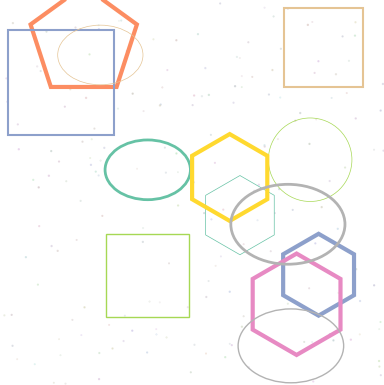[{"shape": "oval", "thickness": 2, "radius": 0.55, "center": [0.384, 0.559]}, {"shape": "hexagon", "thickness": 0.5, "radius": 0.51, "center": [0.623, 0.441]}, {"shape": "pentagon", "thickness": 3, "radius": 0.73, "center": [0.217, 0.892]}, {"shape": "square", "thickness": 1.5, "radius": 0.69, "center": [0.159, 0.786]}, {"shape": "hexagon", "thickness": 3, "radius": 0.53, "center": [0.828, 0.286]}, {"shape": "hexagon", "thickness": 3, "radius": 0.66, "center": [0.77, 0.21]}, {"shape": "square", "thickness": 1, "radius": 0.54, "center": [0.383, 0.285]}, {"shape": "circle", "thickness": 0.5, "radius": 0.54, "center": [0.806, 0.585]}, {"shape": "hexagon", "thickness": 3, "radius": 0.56, "center": [0.597, 0.539]}, {"shape": "square", "thickness": 1.5, "radius": 0.52, "center": [0.84, 0.877]}, {"shape": "oval", "thickness": 0.5, "radius": 0.55, "center": [0.261, 0.857]}, {"shape": "oval", "thickness": 2, "radius": 0.74, "center": [0.748, 0.417]}, {"shape": "oval", "thickness": 1, "radius": 0.69, "center": [0.756, 0.102]}]